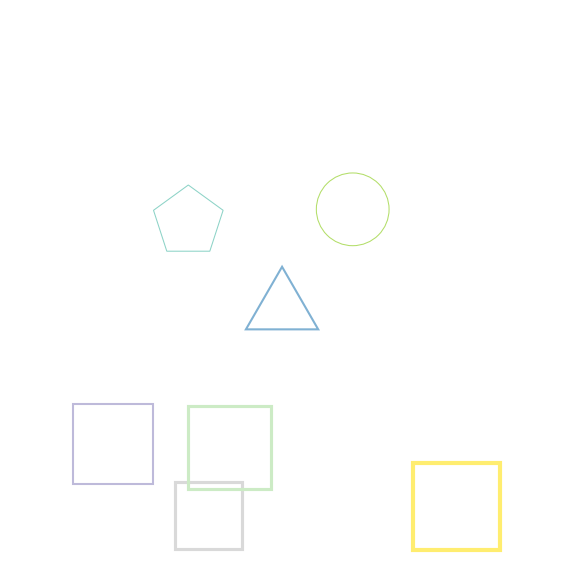[{"shape": "pentagon", "thickness": 0.5, "radius": 0.32, "center": [0.326, 0.615]}, {"shape": "square", "thickness": 1, "radius": 0.34, "center": [0.195, 0.23]}, {"shape": "triangle", "thickness": 1, "radius": 0.36, "center": [0.488, 0.465]}, {"shape": "circle", "thickness": 0.5, "radius": 0.31, "center": [0.611, 0.637]}, {"shape": "square", "thickness": 1.5, "radius": 0.29, "center": [0.361, 0.106]}, {"shape": "square", "thickness": 1.5, "radius": 0.36, "center": [0.398, 0.225]}, {"shape": "square", "thickness": 2, "radius": 0.38, "center": [0.79, 0.122]}]